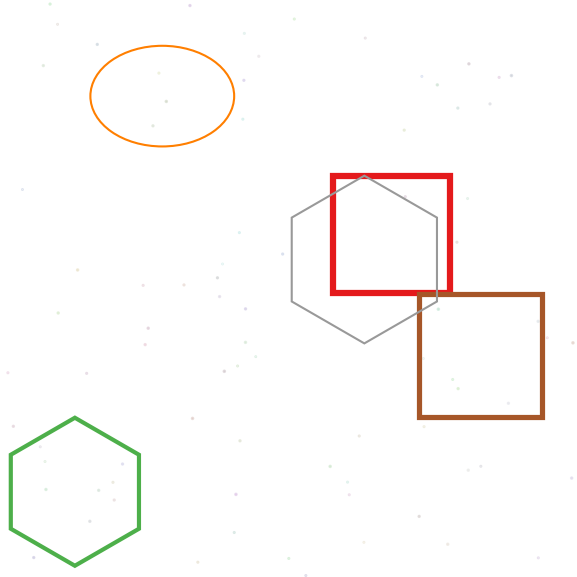[{"shape": "square", "thickness": 3, "radius": 0.5, "center": [0.678, 0.593]}, {"shape": "hexagon", "thickness": 2, "radius": 0.64, "center": [0.13, 0.148]}, {"shape": "oval", "thickness": 1, "radius": 0.62, "center": [0.281, 0.833]}, {"shape": "square", "thickness": 2.5, "radius": 0.53, "center": [0.831, 0.384]}, {"shape": "hexagon", "thickness": 1, "radius": 0.73, "center": [0.631, 0.55]}]